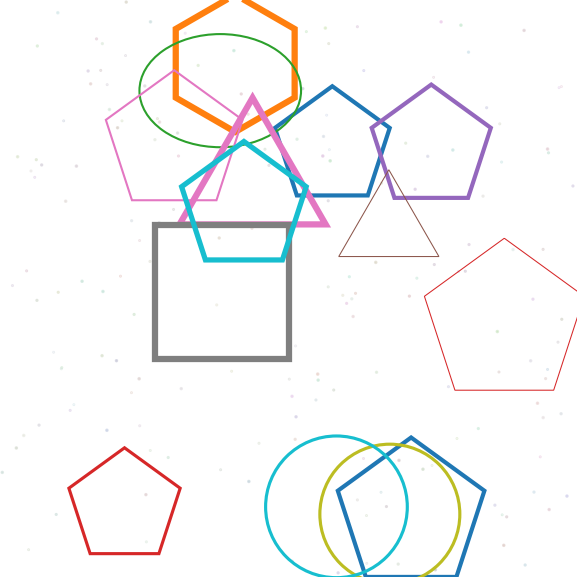[{"shape": "pentagon", "thickness": 2, "radius": 0.67, "center": [0.712, 0.108]}, {"shape": "pentagon", "thickness": 2, "radius": 0.52, "center": [0.575, 0.745]}, {"shape": "hexagon", "thickness": 3, "radius": 0.59, "center": [0.407, 0.89]}, {"shape": "oval", "thickness": 1, "radius": 0.7, "center": [0.381, 0.842]}, {"shape": "pentagon", "thickness": 1.5, "radius": 0.51, "center": [0.216, 0.122]}, {"shape": "pentagon", "thickness": 0.5, "radius": 0.73, "center": [0.873, 0.441]}, {"shape": "pentagon", "thickness": 2, "radius": 0.54, "center": [0.747, 0.744]}, {"shape": "triangle", "thickness": 0.5, "radius": 0.5, "center": [0.673, 0.605]}, {"shape": "pentagon", "thickness": 1, "radius": 0.62, "center": [0.302, 0.753]}, {"shape": "triangle", "thickness": 3, "radius": 0.73, "center": [0.437, 0.684]}, {"shape": "square", "thickness": 3, "radius": 0.58, "center": [0.385, 0.493]}, {"shape": "circle", "thickness": 1.5, "radius": 0.61, "center": [0.675, 0.109]}, {"shape": "pentagon", "thickness": 2.5, "radius": 0.57, "center": [0.422, 0.641]}, {"shape": "circle", "thickness": 1.5, "radius": 0.61, "center": [0.583, 0.122]}]